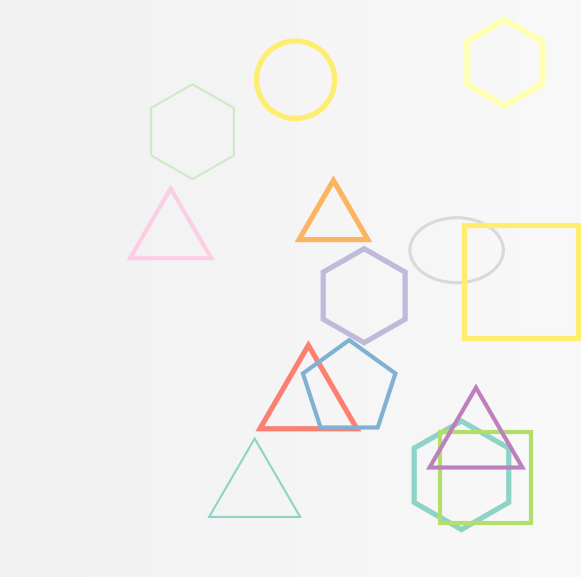[{"shape": "hexagon", "thickness": 2.5, "radius": 0.47, "center": [0.794, 0.176]}, {"shape": "triangle", "thickness": 1, "radius": 0.45, "center": [0.438, 0.149]}, {"shape": "hexagon", "thickness": 3, "radius": 0.37, "center": [0.868, 0.891]}, {"shape": "hexagon", "thickness": 2.5, "radius": 0.41, "center": [0.627, 0.487]}, {"shape": "triangle", "thickness": 2.5, "radius": 0.48, "center": [0.531, 0.305]}, {"shape": "pentagon", "thickness": 2, "radius": 0.42, "center": [0.601, 0.327]}, {"shape": "triangle", "thickness": 2.5, "radius": 0.34, "center": [0.574, 0.618]}, {"shape": "square", "thickness": 2, "radius": 0.39, "center": [0.835, 0.172]}, {"shape": "triangle", "thickness": 2, "radius": 0.4, "center": [0.294, 0.592]}, {"shape": "oval", "thickness": 1.5, "radius": 0.4, "center": [0.786, 0.566]}, {"shape": "triangle", "thickness": 2, "radius": 0.46, "center": [0.819, 0.236]}, {"shape": "hexagon", "thickness": 1, "radius": 0.41, "center": [0.331, 0.771]}, {"shape": "circle", "thickness": 2.5, "radius": 0.34, "center": [0.509, 0.861]}, {"shape": "square", "thickness": 2.5, "radius": 0.49, "center": [0.896, 0.512]}]